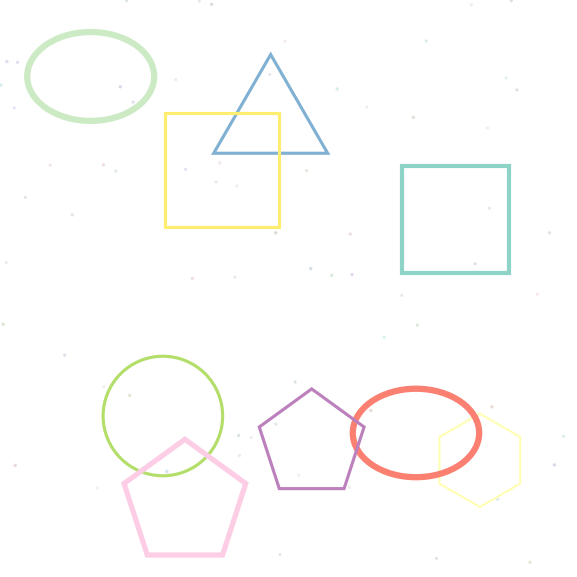[{"shape": "square", "thickness": 2, "radius": 0.46, "center": [0.788, 0.619]}, {"shape": "hexagon", "thickness": 1, "radius": 0.4, "center": [0.831, 0.202]}, {"shape": "oval", "thickness": 3, "radius": 0.55, "center": [0.72, 0.249]}, {"shape": "triangle", "thickness": 1.5, "radius": 0.57, "center": [0.469, 0.791]}, {"shape": "circle", "thickness": 1.5, "radius": 0.52, "center": [0.282, 0.279]}, {"shape": "pentagon", "thickness": 2.5, "radius": 0.55, "center": [0.32, 0.128]}, {"shape": "pentagon", "thickness": 1.5, "radius": 0.48, "center": [0.54, 0.23]}, {"shape": "oval", "thickness": 3, "radius": 0.55, "center": [0.157, 0.867]}, {"shape": "square", "thickness": 1.5, "radius": 0.49, "center": [0.385, 0.704]}]